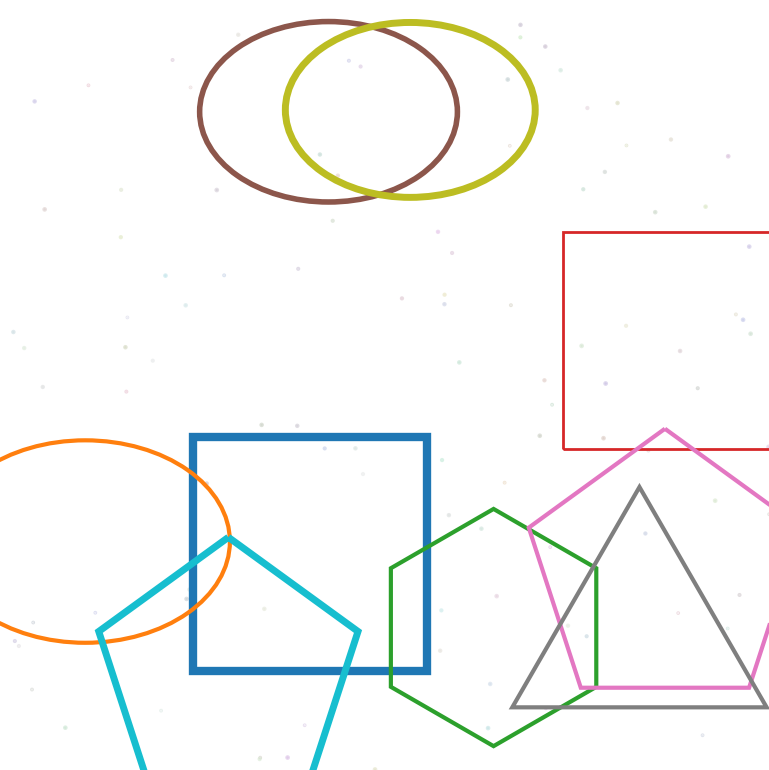[{"shape": "square", "thickness": 3, "radius": 0.76, "center": [0.403, 0.281]}, {"shape": "oval", "thickness": 1.5, "radius": 0.94, "center": [0.111, 0.297]}, {"shape": "hexagon", "thickness": 1.5, "radius": 0.77, "center": [0.641, 0.185]}, {"shape": "square", "thickness": 1, "radius": 0.7, "center": [0.871, 0.557]}, {"shape": "oval", "thickness": 2, "radius": 0.84, "center": [0.427, 0.855]}, {"shape": "pentagon", "thickness": 1.5, "radius": 0.93, "center": [0.864, 0.257]}, {"shape": "triangle", "thickness": 1.5, "radius": 0.95, "center": [0.83, 0.177]}, {"shape": "oval", "thickness": 2.5, "radius": 0.81, "center": [0.533, 0.857]}, {"shape": "pentagon", "thickness": 2.5, "radius": 0.89, "center": [0.297, 0.125]}]